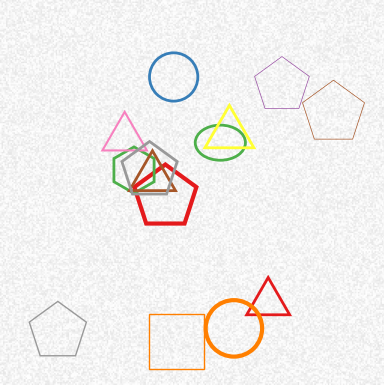[{"shape": "pentagon", "thickness": 3, "radius": 0.42, "center": [0.43, 0.488]}, {"shape": "triangle", "thickness": 2, "radius": 0.32, "center": [0.697, 0.215]}, {"shape": "circle", "thickness": 2, "radius": 0.31, "center": [0.451, 0.8]}, {"shape": "hexagon", "thickness": 2, "radius": 0.3, "center": [0.348, 0.558]}, {"shape": "oval", "thickness": 2, "radius": 0.33, "center": [0.572, 0.629]}, {"shape": "pentagon", "thickness": 0.5, "radius": 0.37, "center": [0.732, 0.778]}, {"shape": "circle", "thickness": 3, "radius": 0.37, "center": [0.608, 0.147]}, {"shape": "square", "thickness": 1, "radius": 0.36, "center": [0.458, 0.113]}, {"shape": "triangle", "thickness": 2, "radius": 0.37, "center": [0.596, 0.653]}, {"shape": "pentagon", "thickness": 0.5, "radius": 0.42, "center": [0.866, 0.707]}, {"shape": "triangle", "thickness": 2, "radius": 0.35, "center": [0.396, 0.539]}, {"shape": "triangle", "thickness": 1.5, "radius": 0.33, "center": [0.324, 0.643]}, {"shape": "pentagon", "thickness": 2, "radius": 0.38, "center": [0.388, 0.557]}, {"shape": "pentagon", "thickness": 1, "radius": 0.39, "center": [0.15, 0.139]}]